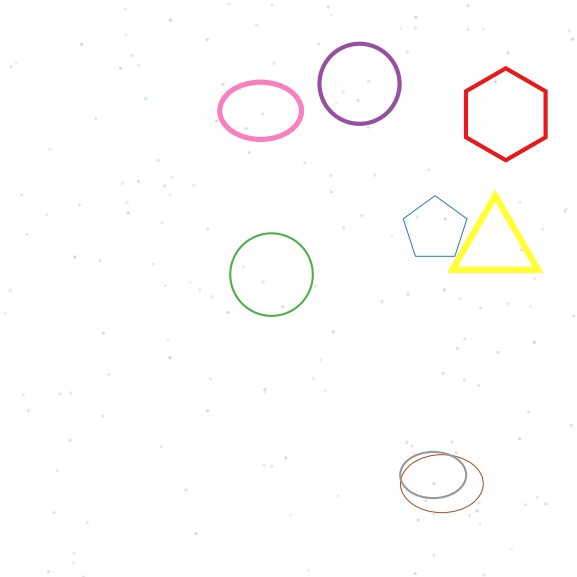[{"shape": "hexagon", "thickness": 2, "radius": 0.4, "center": [0.876, 0.801]}, {"shape": "pentagon", "thickness": 0.5, "radius": 0.29, "center": [0.753, 0.602]}, {"shape": "circle", "thickness": 1, "radius": 0.36, "center": [0.47, 0.524]}, {"shape": "circle", "thickness": 2, "radius": 0.35, "center": [0.623, 0.854]}, {"shape": "triangle", "thickness": 3, "radius": 0.43, "center": [0.858, 0.575]}, {"shape": "oval", "thickness": 0.5, "radius": 0.36, "center": [0.765, 0.162]}, {"shape": "oval", "thickness": 2.5, "radius": 0.35, "center": [0.451, 0.807]}, {"shape": "oval", "thickness": 1, "radius": 0.29, "center": [0.75, 0.177]}]